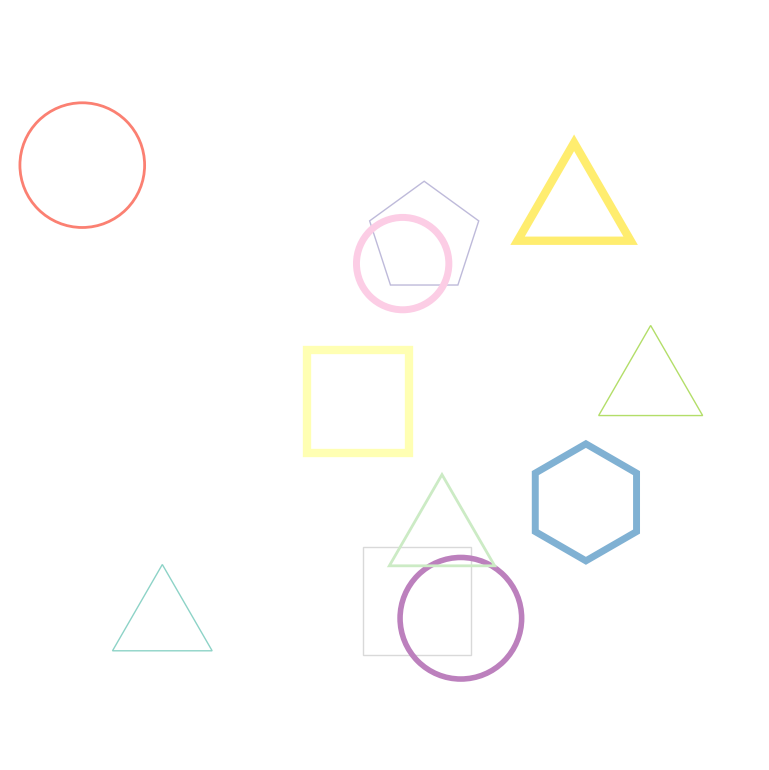[{"shape": "triangle", "thickness": 0.5, "radius": 0.37, "center": [0.211, 0.192]}, {"shape": "square", "thickness": 3, "radius": 0.33, "center": [0.465, 0.479]}, {"shape": "pentagon", "thickness": 0.5, "radius": 0.37, "center": [0.551, 0.69]}, {"shape": "circle", "thickness": 1, "radius": 0.4, "center": [0.107, 0.786]}, {"shape": "hexagon", "thickness": 2.5, "radius": 0.38, "center": [0.761, 0.348]}, {"shape": "triangle", "thickness": 0.5, "radius": 0.39, "center": [0.845, 0.499]}, {"shape": "circle", "thickness": 2.5, "radius": 0.3, "center": [0.523, 0.658]}, {"shape": "square", "thickness": 0.5, "radius": 0.35, "center": [0.542, 0.219]}, {"shape": "circle", "thickness": 2, "radius": 0.39, "center": [0.599, 0.197]}, {"shape": "triangle", "thickness": 1, "radius": 0.39, "center": [0.574, 0.305]}, {"shape": "triangle", "thickness": 3, "radius": 0.42, "center": [0.746, 0.73]}]